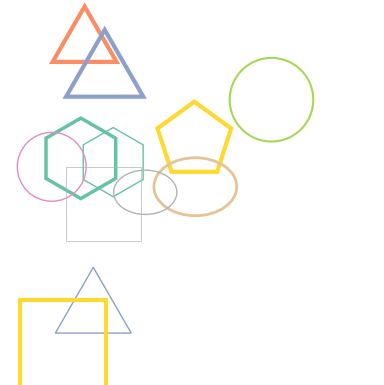[{"shape": "hexagon", "thickness": 2.5, "radius": 0.52, "center": [0.21, 0.589]}, {"shape": "hexagon", "thickness": 1, "radius": 0.45, "center": [0.294, 0.579]}, {"shape": "triangle", "thickness": 3, "radius": 0.48, "center": [0.22, 0.887]}, {"shape": "triangle", "thickness": 3, "radius": 0.58, "center": [0.272, 0.807]}, {"shape": "triangle", "thickness": 1, "radius": 0.57, "center": [0.242, 0.192]}, {"shape": "circle", "thickness": 1, "radius": 0.45, "center": [0.134, 0.567]}, {"shape": "circle", "thickness": 1.5, "radius": 0.54, "center": [0.705, 0.741]}, {"shape": "square", "thickness": 3, "radius": 0.56, "center": [0.164, 0.108]}, {"shape": "pentagon", "thickness": 3, "radius": 0.5, "center": [0.505, 0.635]}, {"shape": "oval", "thickness": 2, "radius": 0.54, "center": [0.507, 0.515]}, {"shape": "oval", "thickness": 1, "radius": 0.41, "center": [0.377, 0.501]}, {"shape": "square", "thickness": 0.5, "radius": 0.48, "center": [0.269, 0.47]}]